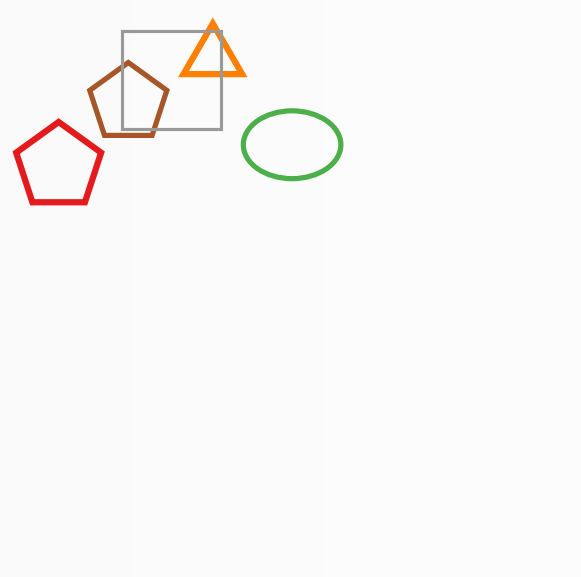[{"shape": "pentagon", "thickness": 3, "radius": 0.38, "center": [0.101, 0.711]}, {"shape": "oval", "thickness": 2.5, "radius": 0.42, "center": [0.503, 0.749]}, {"shape": "triangle", "thickness": 3, "radius": 0.29, "center": [0.366, 0.9]}, {"shape": "pentagon", "thickness": 2.5, "radius": 0.35, "center": [0.221, 0.821]}, {"shape": "square", "thickness": 1.5, "radius": 0.43, "center": [0.296, 0.861]}]